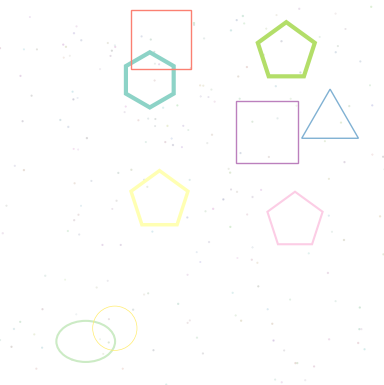[{"shape": "hexagon", "thickness": 3, "radius": 0.36, "center": [0.389, 0.793]}, {"shape": "pentagon", "thickness": 2.5, "radius": 0.39, "center": [0.414, 0.479]}, {"shape": "square", "thickness": 1, "radius": 0.39, "center": [0.419, 0.897]}, {"shape": "triangle", "thickness": 1, "radius": 0.43, "center": [0.857, 0.683]}, {"shape": "pentagon", "thickness": 3, "radius": 0.39, "center": [0.744, 0.865]}, {"shape": "pentagon", "thickness": 1.5, "radius": 0.38, "center": [0.766, 0.427]}, {"shape": "square", "thickness": 1, "radius": 0.41, "center": [0.694, 0.657]}, {"shape": "oval", "thickness": 1.5, "radius": 0.38, "center": [0.223, 0.113]}, {"shape": "circle", "thickness": 0.5, "radius": 0.29, "center": [0.298, 0.147]}]